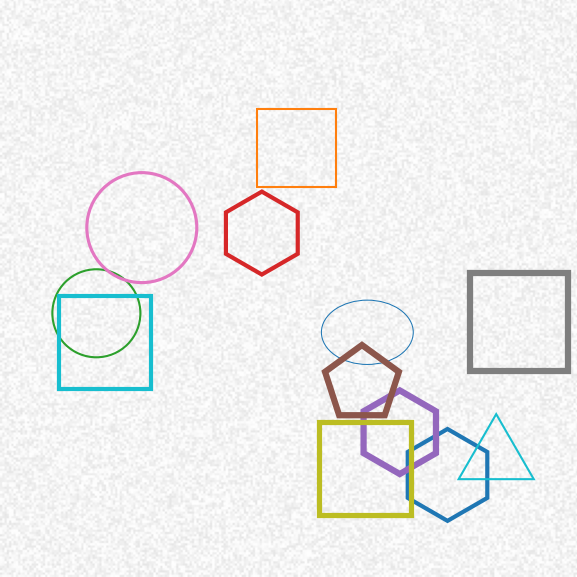[{"shape": "hexagon", "thickness": 2, "radius": 0.4, "center": [0.775, 0.177]}, {"shape": "oval", "thickness": 0.5, "radius": 0.4, "center": [0.636, 0.424]}, {"shape": "square", "thickness": 1, "radius": 0.34, "center": [0.513, 0.743]}, {"shape": "circle", "thickness": 1, "radius": 0.38, "center": [0.167, 0.457]}, {"shape": "hexagon", "thickness": 2, "radius": 0.36, "center": [0.453, 0.596]}, {"shape": "hexagon", "thickness": 3, "radius": 0.36, "center": [0.692, 0.251]}, {"shape": "pentagon", "thickness": 3, "radius": 0.34, "center": [0.627, 0.334]}, {"shape": "circle", "thickness": 1.5, "radius": 0.48, "center": [0.246, 0.605]}, {"shape": "square", "thickness": 3, "radius": 0.42, "center": [0.899, 0.442]}, {"shape": "square", "thickness": 2.5, "radius": 0.4, "center": [0.633, 0.188]}, {"shape": "square", "thickness": 2, "radius": 0.4, "center": [0.182, 0.406]}, {"shape": "triangle", "thickness": 1, "radius": 0.38, "center": [0.859, 0.207]}]